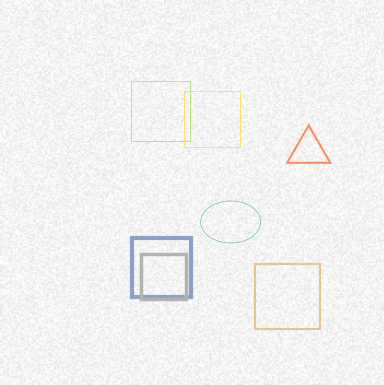[{"shape": "oval", "thickness": 0.5, "radius": 0.39, "center": [0.599, 0.423]}, {"shape": "triangle", "thickness": 1.5, "radius": 0.32, "center": [0.802, 0.61]}, {"shape": "square", "thickness": 3, "radius": 0.39, "center": [0.42, 0.304]}, {"shape": "square", "thickness": 0.5, "radius": 0.39, "center": [0.417, 0.711]}, {"shape": "square", "thickness": 0.5, "radius": 0.36, "center": [0.551, 0.691]}, {"shape": "square", "thickness": 1.5, "radius": 0.42, "center": [0.746, 0.231]}, {"shape": "square", "thickness": 2.5, "radius": 0.29, "center": [0.425, 0.281]}]